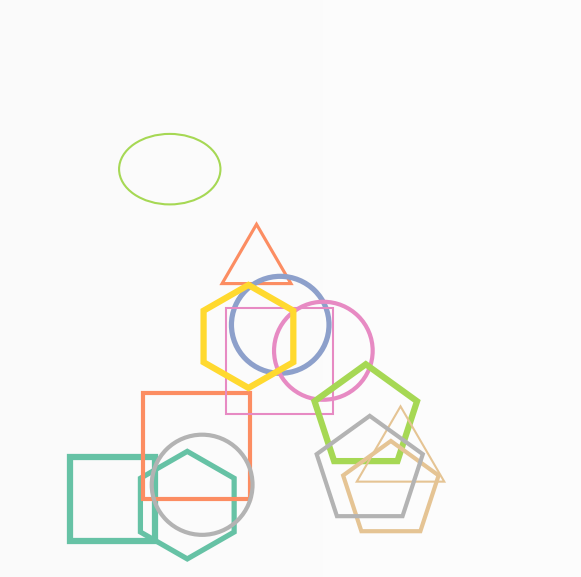[{"shape": "square", "thickness": 3, "radius": 0.36, "center": [0.194, 0.135]}, {"shape": "hexagon", "thickness": 2.5, "radius": 0.47, "center": [0.322, 0.124]}, {"shape": "square", "thickness": 2, "radius": 0.46, "center": [0.338, 0.227]}, {"shape": "triangle", "thickness": 1.5, "radius": 0.34, "center": [0.441, 0.542]}, {"shape": "circle", "thickness": 2.5, "radius": 0.42, "center": [0.482, 0.437]}, {"shape": "circle", "thickness": 2, "radius": 0.42, "center": [0.556, 0.392]}, {"shape": "square", "thickness": 1, "radius": 0.46, "center": [0.481, 0.374]}, {"shape": "oval", "thickness": 1, "radius": 0.44, "center": [0.292, 0.706]}, {"shape": "pentagon", "thickness": 3, "radius": 0.46, "center": [0.629, 0.276]}, {"shape": "hexagon", "thickness": 3, "radius": 0.45, "center": [0.427, 0.417]}, {"shape": "pentagon", "thickness": 2, "radius": 0.43, "center": [0.672, 0.149]}, {"shape": "triangle", "thickness": 1, "radius": 0.43, "center": [0.689, 0.209]}, {"shape": "circle", "thickness": 2, "radius": 0.43, "center": [0.348, 0.16]}, {"shape": "pentagon", "thickness": 2, "radius": 0.48, "center": [0.636, 0.183]}]